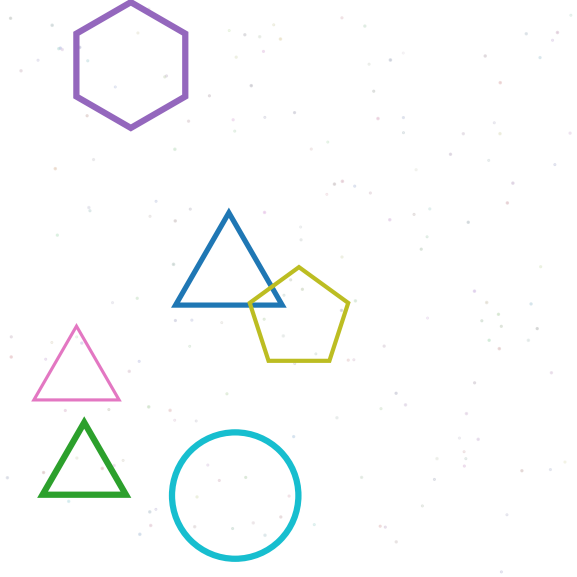[{"shape": "triangle", "thickness": 2.5, "radius": 0.53, "center": [0.396, 0.524]}, {"shape": "triangle", "thickness": 3, "radius": 0.42, "center": [0.146, 0.184]}, {"shape": "hexagon", "thickness": 3, "radius": 0.54, "center": [0.227, 0.886]}, {"shape": "triangle", "thickness": 1.5, "radius": 0.43, "center": [0.132, 0.349]}, {"shape": "pentagon", "thickness": 2, "radius": 0.45, "center": [0.518, 0.447]}, {"shape": "circle", "thickness": 3, "radius": 0.55, "center": [0.407, 0.141]}]